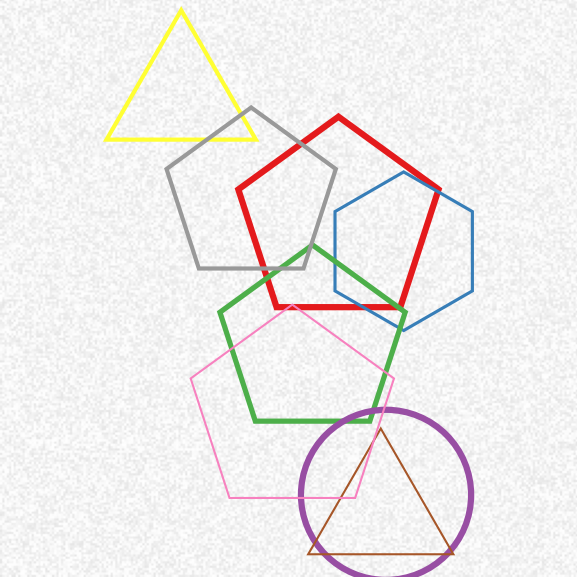[{"shape": "pentagon", "thickness": 3, "radius": 0.91, "center": [0.586, 0.615]}, {"shape": "hexagon", "thickness": 1.5, "radius": 0.69, "center": [0.699, 0.564]}, {"shape": "pentagon", "thickness": 2.5, "radius": 0.84, "center": [0.541, 0.406]}, {"shape": "circle", "thickness": 3, "radius": 0.74, "center": [0.668, 0.142]}, {"shape": "triangle", "thickness": 2, "radius": 0.75, "center": [0.314, 0.832]}, {"shape": "triangle", "thickness": 1, "radius": 0.73, "center": [0.659, 0.112]}, {"shape": "pentagon", "thickness": 1, "radius": 0.93, "center": [0.506, 0.287]}, {"shape": "pentagon", "thickness": 2, "radius": 0.77, "center": [0.435, 0.659]}]